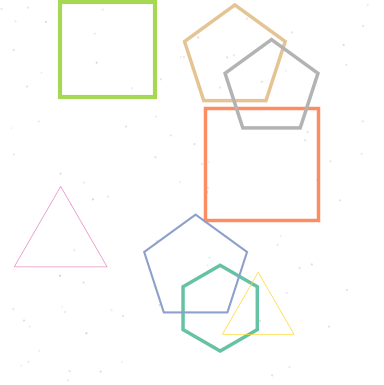[{"shape": "hexagon", "thickness": 2.5, "radius": 0.56, "center": [0.572, 0.2]}, {"shape": "square", "thickness": 2.5, "radius": 0.73, "center": [0.679, 0.575]}, {"shape": "pentagon", "thickness": 1.5, "radius": 0.7, "center": [0.508, 0.302]}, {"shape": "triangle", "thickness": 0.5, "radius": 0.7, "center": [0.158, 0.376]}, {"shape": "square", "thickness": 3, "radius": 0.62, "center": [0.28, 0.872]}, {"shape": "triangle", "thickness": 0.5, "radius": 0.54, "center": [0.671, 0.185]}, {"shape": "pentagon", "thickness": 2.5, "radius": 0.69, "center": [0.61, 0.85]}, {"shape": "pentagon", "thickness": 2.5, "radius": 0.63, "center": [0.705, 0.77]}]